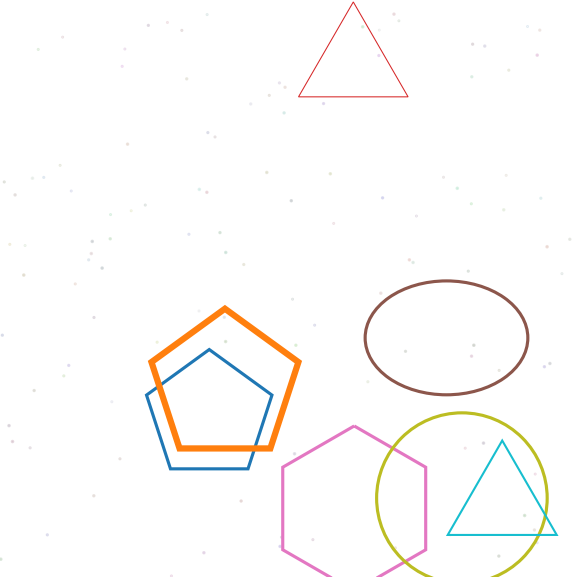[{"shape": "pentagon", "thickness": 1.5, "radius": 0.57, "center": [0.362, 0.28]}, {"shape": "pentagon", "thickness": 3, "radius": 0.67, "center": [0.39, 0.331]}, {"shape": "triangle", "thickness": 0.5, "radius": 0.55, "center": [0.612, 0.886]}, {"shape": "oval", "thickness": 1.5, "radius": 0.7, "center": [0.773, 0.414]}, {"shape": "hexagon", "thickness": 1.5, "radius": 0.71, "center": [0.613, 0.119]}, {"shape": "circle", "thickness": 1.5, "radius": 0.74, "center": [0.8, 0.137]}, {"shape": "triangle", "thickness": 1, "radius": 0.54, "center": [0.87, 0.127]}]